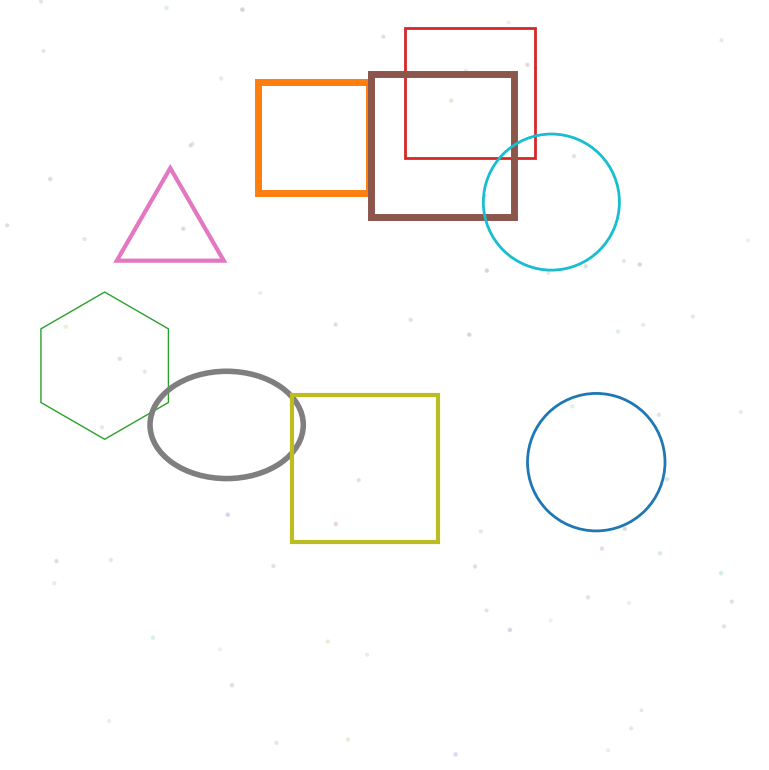[{"shape": "circle", "thickness": 1, "radius": 0.45, "center": [0.774, 0.4]}, {"shape": "square", "thickness": 2.5, "radius": 0.36, "center": [0.408, 0.821]}, {"shape": "hexagon", "thickness": 0.5, "radius": 0.48, "center": [0.136, 0.525]}, {"shape": "square", "thickness": 1, "radius": 0.42, "center": [0.611, 0.879]}, {"shape": "square", "thickness": 2.5, "radius": 0.46, "center": [0.575, 0.811]}, {"shape": "triangle", "thickness": 1.5, "radius": 0.4, "center": [0.221, 0.702]}, {"shape": "oval", "thickness": 2, "radius": 0.5, "center": [0.294, 0.448]}, {"shape": "square", "thickness": 1.5, "radius": 0.48, "center": [0.474, 0.391]}, {"shape": "circle", "thickness": 1, "radius": 0.44, "center": [0.716, 0.738]}]